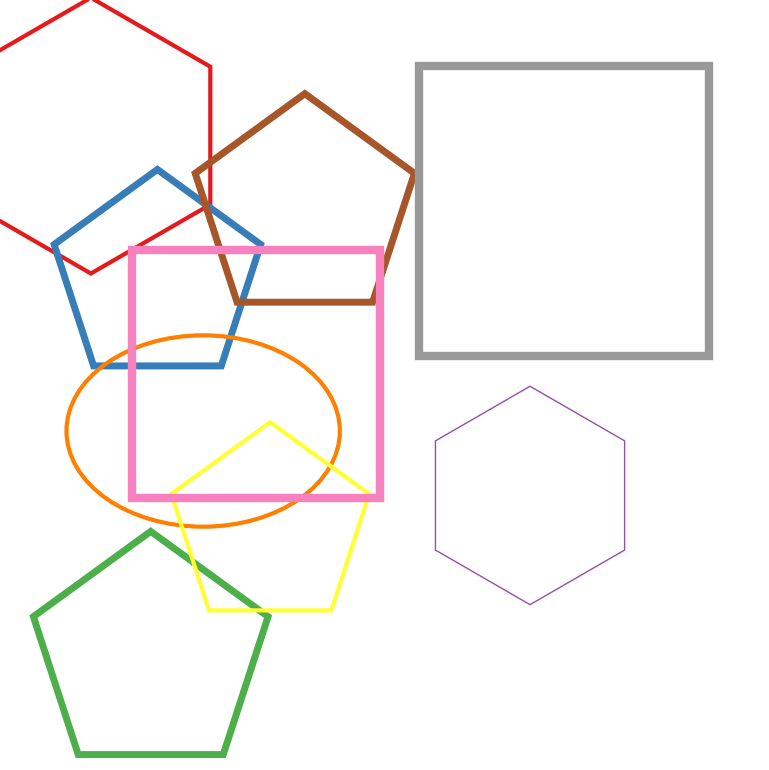[{"shape": "hexagon", "thickness": 1.5, "radius": 0.9, "center": [0.118, 0.824]}, {"shape": "pentagon", "thickness": 2.5, "radius": 0.71, "center": [0.204, 0.639]}, {"shape": "pentagon", "thickness": 2.5, "radius": 0.8, "center": [0.196, 0.15]}, {"shape": "hexagon", "thickness": 0.5, "radius": 0.71, "center": [0.688, 0.357]}, {"shape": "oval", "thickness": 1.5, "radius": 0.89, "center": [0.264, 0.44]}, {"shape": "pentagon", "thickness": 1.5, "radius": 0.68, "center": [0.351, 0.317]}, {"shape": "pentagon", "thickness": 2.5, "radius": 0.75, "center": [0.396, 0.729]}, {"shape": "square", "thickness": 3, "radius": 0.81, "center": [0.333, 0.515]}, {"shape": "square", "thickness": 3, "radius": 0.94, "center": [0.733, 0.725]}]